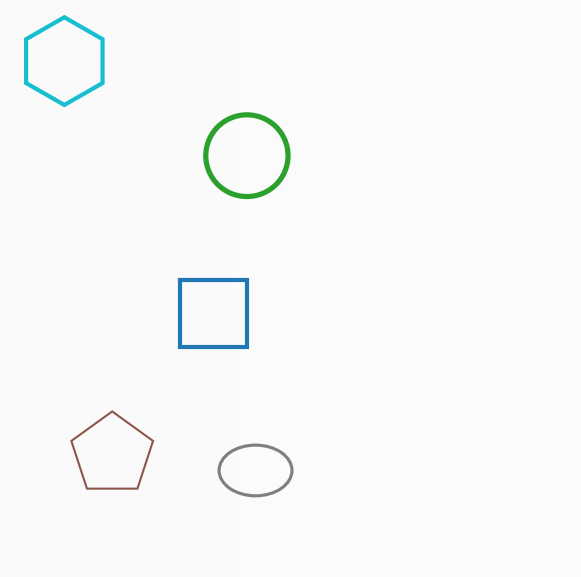[{"shape": "square", "thickness": 2, "radius": 0.29, "center": [0.367, 0.456]}, {"shape": "circle", "thickness": 2.5, "radius": 0.35, "center": [0.425, 0.73]}, {"shape": "pentagon", "thickness": 1, "radius": 0.37, "center": [0.193, 0.213]}, {"shape": "oval", "thickness": 1.5, "radius": 0.31, "center": [0.44, 0.184]}, {"shape": "hexagon", "thickness": 2, "radius": 0.38, "center": [0.111, 0.893]}]